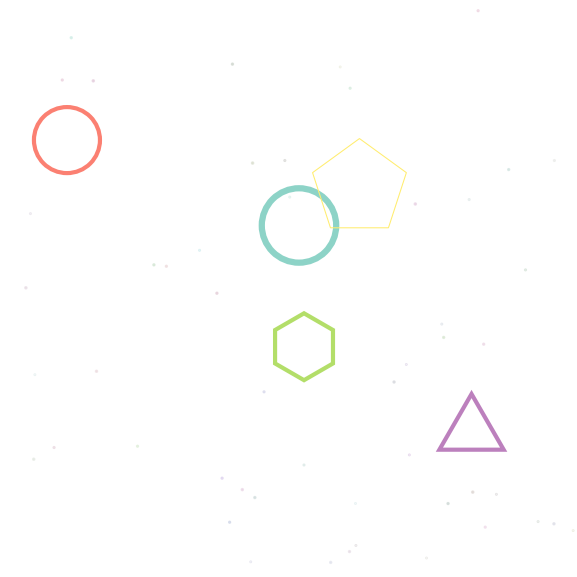[{"shape": "circle", "thickness": 3, "radius": 0.32, "center": [0.518, 0.609]}, {"shape": "circle", "thickness": 2, "radius": 0.29, "center": [0.116, 0.757]}, {"shape": "hexagon", "thickness": 2, "radius": 0.29, "center": [0.526, 0.399]}, {"shape": "triangle", "thickness": 2, "radius": 0.32, "center": [0.817, 0.253]}, {"shape": "pentagon", "thickness": 0.5, "radius": 0.43, "center": [0.622, 0.674]}]